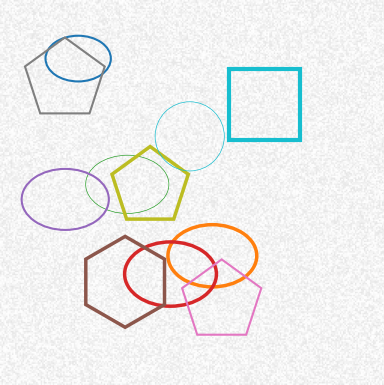[{"shape": "oval", "thickness": 1.5, "radius": 0.42, "center": [0.203, 0.848]}, {"shape": "oval", "thickness": 2.5, "radius": 0.58, "center": [0.552, 0.336]}, {"shape": "oval", "thickness": 0.5, "radius": 0.54, "center": [0.331, 0.521]}, {"shape": "oval", "thickness": 2.5, "radius": 0.6, "center": [0.443, 0.288]}, {"shape": "oval", "thickness": 1.5, "radius": 0.57, "center": [0.169, 0.482]}, {"shape": "hexagon", "thickness": 2.5, "radius": 0.59, "center": [0.325, 0.268]}, {"shape": "pentagon", "thickness": 1.5, "radius": 0.54, "center": [0.576, 0.218]}, {"shape": "pentagon", "thickness": 1.5, "radius": 0.54, "center": [0.168, 0.794]}, {"shape": "pentagon", "thickness": 2.5, "radius": 0.52, "center": [0.39, 0.515]}, {"shape": "square", "thickness": 3, "radius": 0.46, "center": [0.688, 0.728]}, {"shape": "circle", "thickness": 0.5, "radius": 0.45, "center": [0.493, 0.646]}]